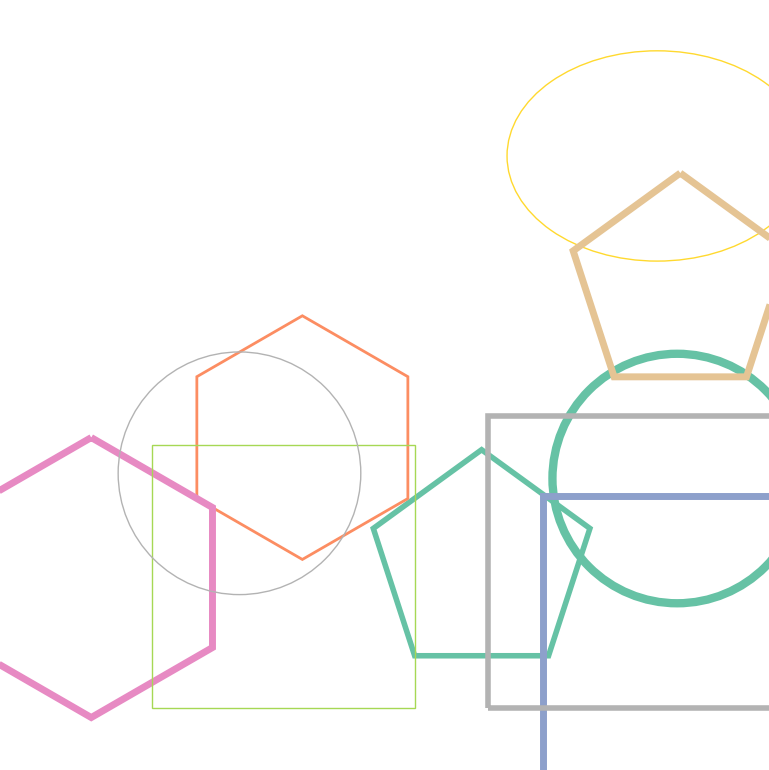[{"shape": "pentagon", "thickness": 2, "radius": 0.74, "center": [0.625, 0.268]}, {"shape": "circle", "thickness": 3, "radius": 0.81, "center": [0.879, 0.379]}, {"shape": "hexagon", "thickness": 1, "radius": 0.79, "center": [0.393, 0.432]}, {"shape": "square", "thickness": 2.5, "radius": 0.97, "center": [0.899, 0.162]}, {"shape": "hexagon", "thickness": 2.5, "radius": 0.91, "center": [0.119, 0.25]}, {"shape": "square", "thickness": 0.5, "radius": 0.85, "center": [0.368, 0.251]}, {"shape": "oval", "thickness": 0.5, "radius": 0.98, "center": [0.854, 0.797]}, {"shape": "pentagon", "thickness": 2.5, "radius": 0.73, "center": [0.884, 0.629]}, {"shape": "square", "thickness": 2, "radius": 0.95, "center": [0.823, 0.27]}, {"shape": "circle", "thickness": 0.5, "radius": 0.79, "center": [0.311, 0.385]}]